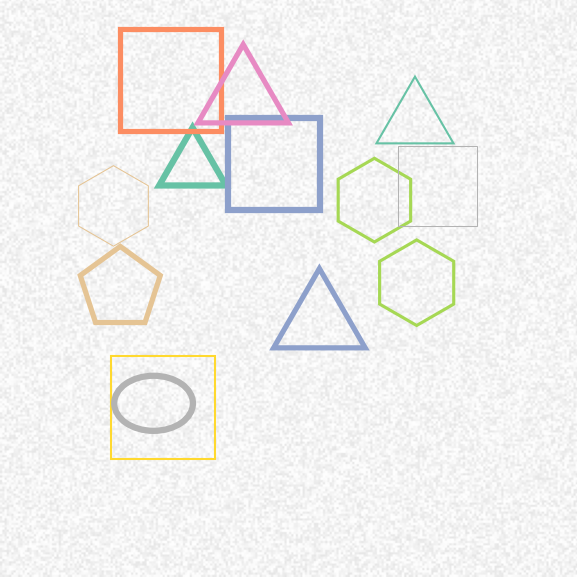[{"shape": "triangle", "thickness": 3, "radius": 0.33, "center": [0.333, 0.711]}, {"shape": "triangle", "thickness": 1, "radius": 0.39, "center": [0.719, 0.789]}, {"shape": "square", "thickness": 2.5, "radius": 0.44, "center": [0.295, 0.861]}, {"shape": "square", "thickness": 3, "radius": 0.4, "center": [0.474, 0.715]}, {"shape": "triangle", "thickness": 2.5, "radius": 0.46, "center": [0.553, 0.443]}, {"shape": "triangle", "thickness": 2.5, "radius": 0.45, "center": [0.421, 0.832]}, {"shape": "hexagon", "thickness": 1.5, "radius": 0.36, "center": [0.648, 0.653]}, {"shape": "hexagon", "thickness": 1.5, "radius": 0.37, "center": [0.722, 0.51]}, {"shape": "square", "thickness": 1, "radius": 0.45, "center": [0.282, 0.294]}, {"shape": "hexagon", "thickness": 0.5, "radius": 0.35, "center": [0.196, 0.643]}, {"shape": "pentagon", "thickness": 2.5, "radius": 0.36, "center": [0.208, 0.5]}, {"shape": "square", "thickness": 0.5, "radius": 0.34, "center": [0.758, 0.677]}, {"shape": "oval", "thickness": 3, "radius": 0.34, "center": [0.266, 0.301]}]